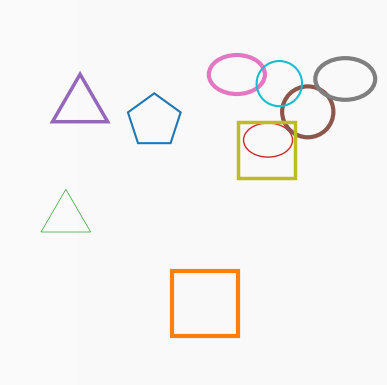[{"shape": "pentagon", "thickness": 1.5, "radius": 0.36, "center": [0.398, 0.686]}, {"shape": "square", "thickness": 3, "radius": 0.42, "center": [0.53, 0.212]}, {"shape": "triangle", "thickness": 0.5, "radius": 0.37, "center": [0.17, 0.434]}, {"shape": "oval", "thickness": 1, "radius": 0.32, "center": [0.692, 0.636]}, {"shape": "triangle", "thickness": 2.5, "radius": 0.41, "center": [0.207, 0.725]}, {"shape": "circle", "thickness": 3, "radius": 0.33, "center": [0.794, 0.71]}, {"shape": "oval", "thickness": 3, "radius": 0.36, "center": [0.611, 0.806]}, {"shape": "oval", "thickness": 3, "radius": 0.39, "center": [0.891, 0.795]}, {"shape": "square", "thickness": 2.5, "radius": 0.36, "center": [0.688, 0.61]}, {"shape": "circle", "thickness": 1.5, "radius": 0.29, "center": [0.721, 0.783]}]